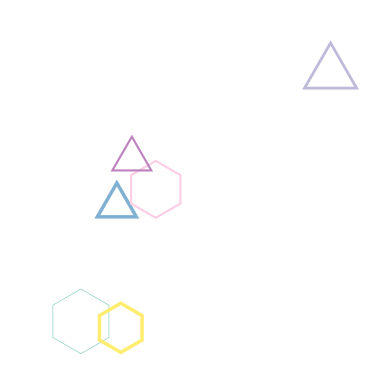[{"shape": "hexagon", "thickness": 0.5, "radius": 0.42, "center": [0.21, 0.165]}, {"shape": "triangle", "thickness": 2, "radius": 0.39, "center": [0.859, 0.81]}, {"shape": "triangle", "thickness": 2.5, "radius": 0.29, "center": [0.304, 0.466]}, {"shape": "hexagon", "thickness": 1.5, "radius": 0.37, "center": [0.405, 0.508]}, {"shape": "triangle", "thickness": 1.5, "radius": 0.29, "center": [0.342, 0.587]}, {"shape": "hexagon", "thickness": 2.5, "radius": 0.32, "center": [0.314, 0.148]}]